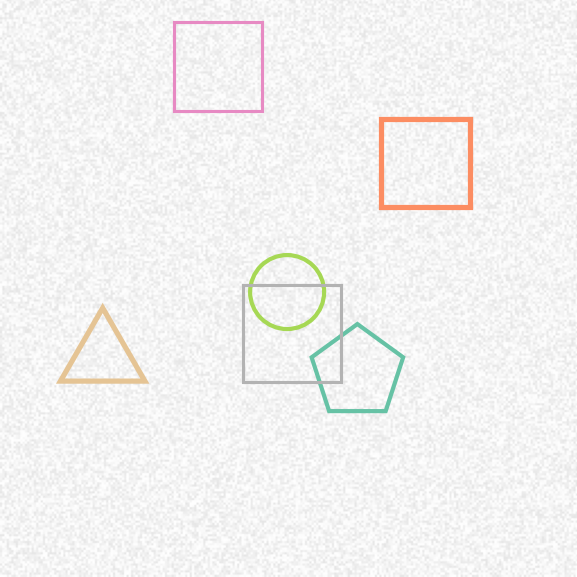[{"shape": "pentagon", "thickness": 2, "radius": 0.42, "center": [0.619, 0.355]}, {"shape": "square", "thickness": 2.5, "radius": 0.38, "center": [0.737, 0.717]}, {"shape": "square", "thickness": 1.5, "radius": 0.38, "center": [0.378, 0.884]}, {"shape": "circle", "thickness": 2, "radius": 0.32, "center": [0.497, 0.493]}, {"shape": "triangle", "thickness": 2.5, "radius": 0.42, "center": [0.178, 0.381]}, {"shape": "square", "thickness": 1.5, "radius": 0.42, "center": [0.506, 0.422]}]